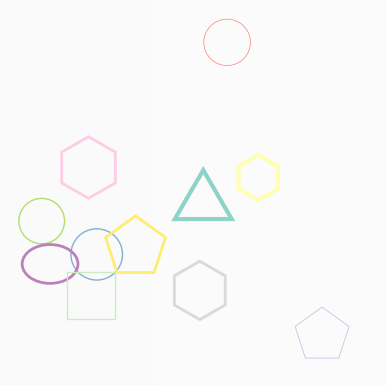[{"shape": "triangle", "thickness": 3, "radius": 0.42, "center": [0.525, 0.473]}, {"shape": "hexagon", "thickness": 3, "radius": 0.29, "center": [0.666, 0.539]}, {"shape": "pentagon", "thickness": 0.5, "radius": 0.37, "center": [0.831, 0.129]}, {"shape": "circle", "thickness": 0.5, "radius": 0.3, "center": [0.586, 0.89]}, {"shape": "circle", "thickness": 1, "radius": 0.33, "center": [0.25, 0.339]}, {"shape": "circle", "thickness": 1, "radius": 0.29, "center": [0.108, 0.426]}, {"shape": "hexagon", "thickness": 2, "radius": 0.4, "center": [0.228, 0.565]}, {"shape": "hexagon", "thickness": 2, "radius": 0.38, "center": [0.516, 0.246]}, {"shape": "oval", "thickness": 2, "radius": 0.36, "center": [0.129, 0.314]}, {"shape": "square", "thickness": 1, "radius": 0.31, "center": [0.236, 0.232]}, {"shape": "pentagon", "thickness": 2, "radius": 0.41, "center": [0.35, 0.358]}]